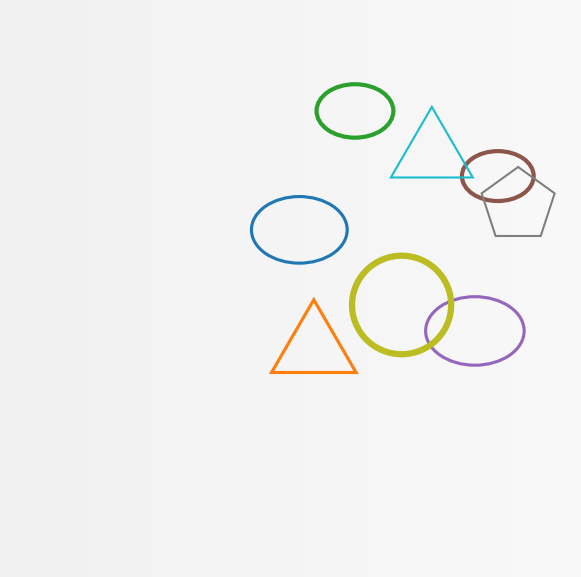[{"shape": "oval", "thickness": 1.5, "radius": 0.41, "center": [0.515, 0.601]}, {"shape": "triangle", "thickness": 1.5, "radius": 0.42, "center": [0.54, 0.396]}, {"shape": "oval", "thickness": 2, "radius": 0.33, "center": [0.611, 0.807]}, {"shape": "oval", "thickness": 1.5, "radius": 0.42, "center": [0.817, 0.426]}, {"shape": "oval", "thickness": 2, "radius": 0.31, "center": [0.856, 0.694]}, {"shape": "pentagon", "thickness": 1, "radius": 0.33, "center": [0.891, 0.644]}, {"shape": "circle", "thickness": 3, "radius": 0.43, "center": [0.691, 0.471]}, {"shape": "triangle", "thickness": 1, "radius": 0.41, "center": [0.743, 0.733]}]